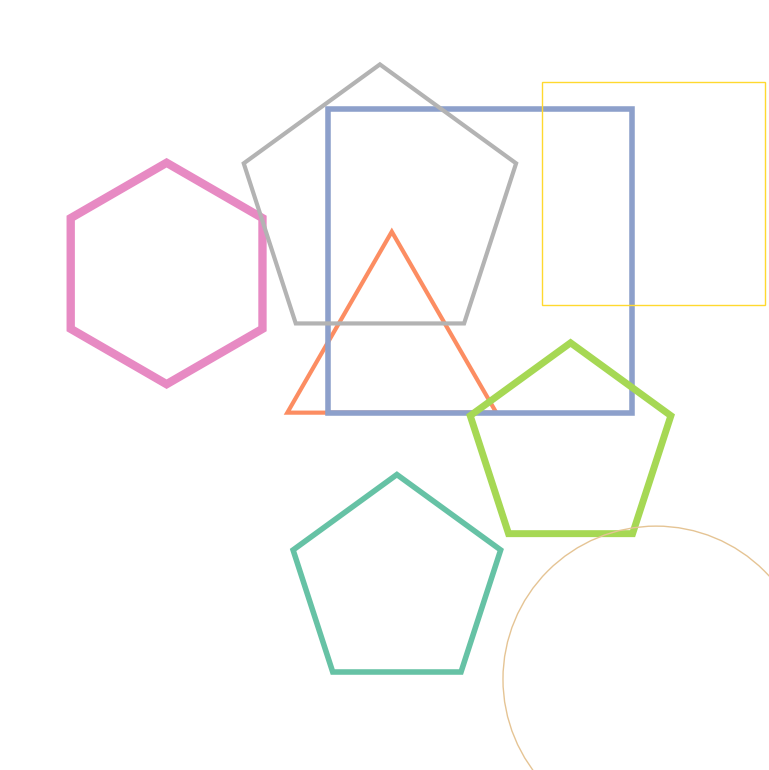[{"shape": "pentagon", "thickness": 2, "radius": 0.71, "center": [0.515, 0.242]}, {"shape": "triangle", "thickness": 1.5, "radius": 0.78, "center": [0.509, 0.542]}, {"shape": "square", "thickness": 2, "radius": 0.99, "center": [0.623, 0.661]}, {"shape": "hexagon", "thickness": 3, "radius": 0.72, "center": [0.216, 0.645]}, {"shape": "pentagon", "thickness": 2.5, "radius": 0.69, "center": [0.741, 0.418]}, {"shape": "square", "thickness": 0.5, "radius": 0.72, "center": [0.848, 0.749]}, {"shape": "circle", "thickness": 0.5, "radius": 0.99, "center": [0.852, 0.118]}, {"shape": "pentagon", "thickness": 1.5, "radius": 0.93, "center": [0.493, 0.73]}]